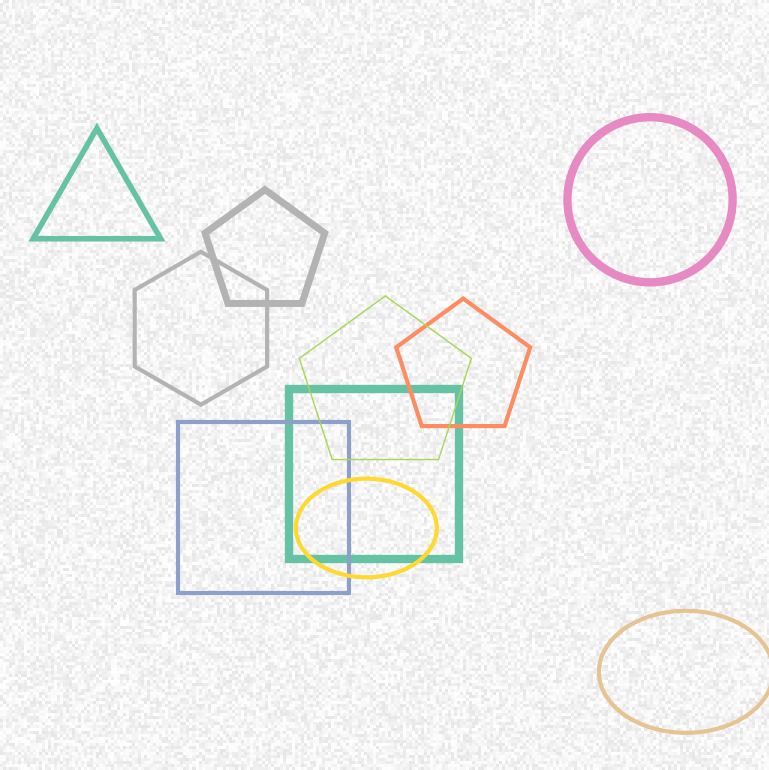[{"shape": "square", "thickness": 3, "radius": 0.55, "center": [0.486, 0.384]}, {"shape": "triangle", "thickness": 2, "radius": 0.48, "center": [0.126, 0.738]}, {"shape": "pentagon", "thickness": 1.5, "radius": 0.46, "center": [0.602, 0.521]}, {"shape": "square", "thickness": 1.5, "radius": 0.56, "center": [0.342, 0.341]}, {"shape": "circle", "thickness": 3, "radius": 0.54, "center": [0.844, 0.741]}, {"shape": "pentagon", "thickness": 0.5, "radius": 0.59, "center": [0.5, 0.498]}, {"shape": "oval", "thickness": 1.5, "radius": 0.46, "center": [0.476, 0.314]}, {"shape": "oval", "thickness": 1.5, "radius": 0.57, "center": [0.891, 0.128]}, {"shape": "hexagon", "thickness": 1.5, "radius": 0.5, "center": [0.261, 0.574]}, {"shape": "pentagon", "thickness": 2.5, "radius": 0.41, "center": [0.344, 0.672]}]